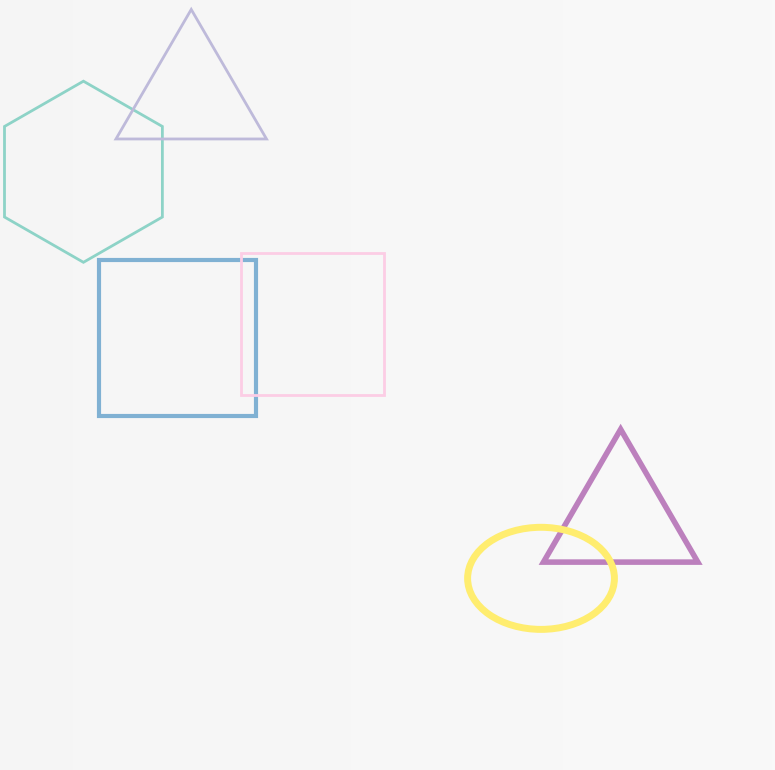[{"shape": "hexagon", "thickness": 1, "radius": 0.59, "center": [0.108, 0.777]}, {"shape": "triangle", "thickness": 1, "radius": 0.56, "center": [0.247, 0.876]}, {"shape": "square", "thickness": 1.5, "radius": 0.51, "center": [0.229, 0.561]}, {"shape": "square", "thickness": 1, "radius": 0.46, "center": [0.404, 0.579]}, {"shape": "triangle", "thickness": 2, "radius": 0.57, "center": [0.801, 0.327]}, {"shape": "oval", "thickness": 2.5, "radius": 0.47, "center": [0.698, 0.249]}]